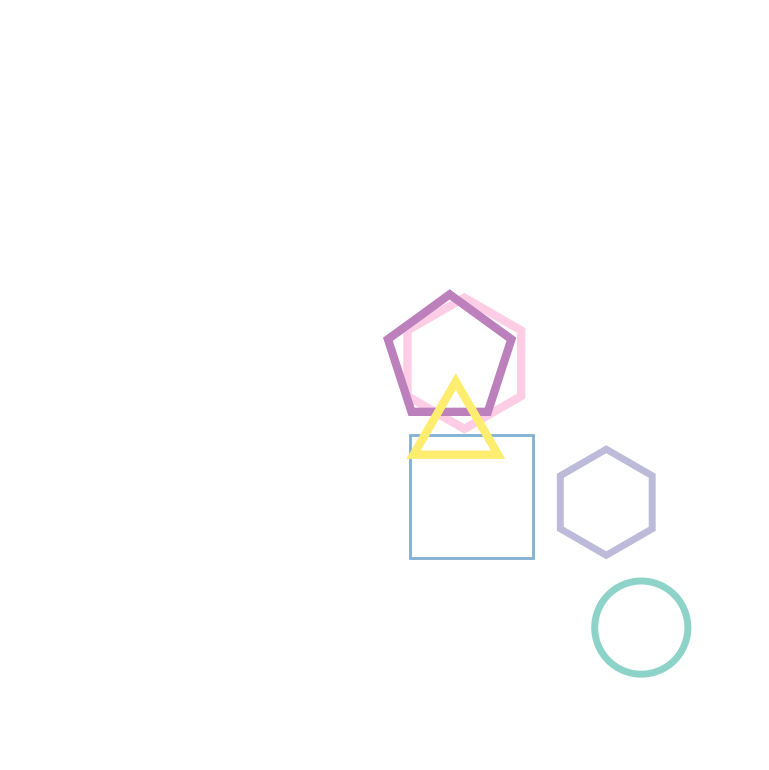[{"shape": "circle", "thickness": 2.5, "radius": 0.3, "center": [0.833, 0.185]}, {"shape": "hexagon", "thickness": 2.5, "radius": 0.34, "center": [0.787, 0.348]}, {"shape": "square", "thickness": 1, "radius": 0.4, "center": [0.613, 0.355]}, {"shape": "hexagon", "thickness": 3, "radius": 0.43, "center": [0.603, 0.528]}, {"shape": "pentagon", "thickness": 3, "radius": 0.42, "center": [0.584, 0.533]}, {"shape": "triangle", "thickness": 3, "radius": 0.32, "center": [0.592, 0.441]}]